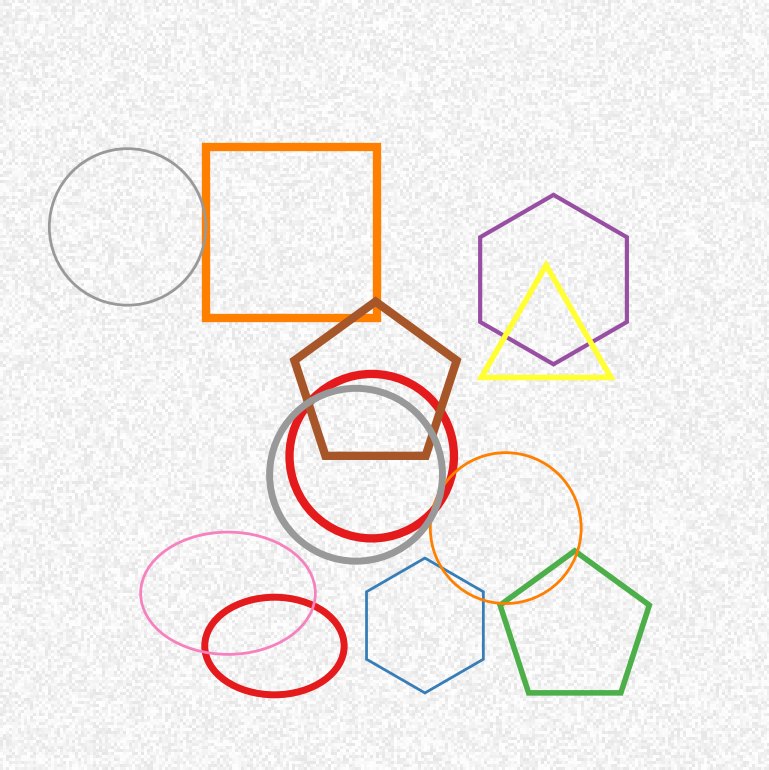[{"shape": "oval", "thickness": 2.5, "radius": 0.45, "center": [0.356, 0.161]}, {"shape": "circle", "thickness": 3, "radius": 0.53, "center": [0.483, 0.408]}, {"shape": "hexagon", "thickness": 1, "radius": 0.44, "center": [0.552, 0.188]}, {"shape": "pentagon", "thickness": 2, "radius": 0.51, "center": [0.746, 0.183]}, {"shape": "hexagon", "thickness": 1.5, "radius": 0.55, "center": [0.719, 0.637]}, {"shape": "circle", "thickness": 1, "radius": 0.49, "center": [0.657, 0.314]}, {"shape": "square", "thickness": 3, "radius": 0.55, "center": [0.378, 0.698]}, {"shape": "triangle", "thickness": 2, "radius": 0.49, "center": [0.709, 0.558]}, {"shape": "pentagon", "thickness": 3, "radius": 0.55, "center": [0.488, 0.498]}, {"shape": "oval", "thickness": 1, "radius": 0.57, "center": [0.296, 0.23]}, {"shape": "circle", "thickness": 1, "radius": 0.51, "center": [0.166, 0.705]}, {"shape": "circle", "thickness": 2.5, "radius": 0.56, "center": [0.462, 0.383]}]